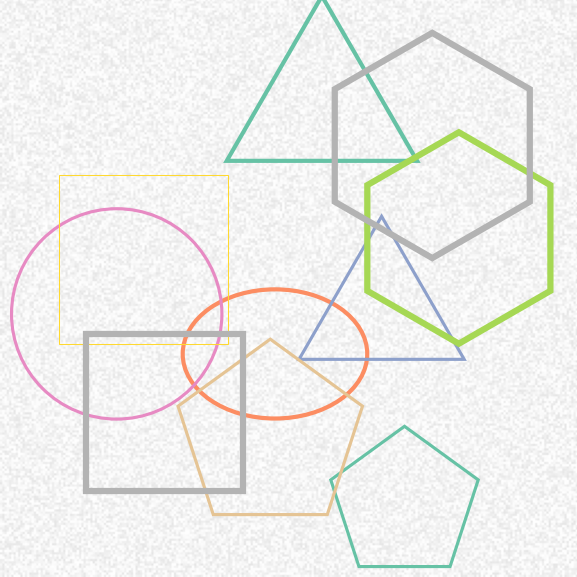[{"shape": "pentagon", "thickness": 1.5, "radius": 0.67, "center": [0.7, 0.127]}, {"shape": "triangle", "thickness": 2, "radius": 0.95, "center": [0.557, 0.816]}, {"shape": "oval", "thickness": 2, "radius": 0.8, "center": [0.476, 0.386]}, {"shape": "triangle", "thickness": 1.5, "radius": 0.83, "center": [0.661, 0.459]}, {"shape": "circle", "thickness": 1.5, "radius": 0.91, "center": [0.202, 0.456]}, {"shape": "hexagon", "thickness": 3, "radius": 0.92, "center": [0.795, 0.587]}, {"shape": "square", "thickness": 0.5, "radius": 0.73, "center": [0.249, 0.549]}, {"shape": "pentagon", "thickness": 1.5, "radius": 0.84, "center": [0.468, 0.244]}, {"shape": "square", "thickness": 3, "radius": 0.68, "center": [0.284, 0.285]}, {"shape": "hexagon", "thickness": 3, "radius": 0.97, "center": [0.749, 0.747]}]